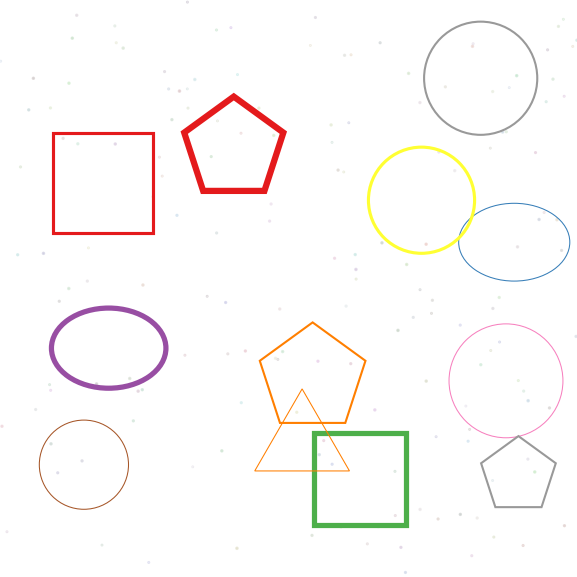[{"shape": "square", "thickness": 1.5, "radius": 0.43, "center": [0.179, 0.683]}, {"shape": "pentagon", "thickness": 3, "radius": 0.45, "center": [0.405, 0.742]}, {"shape": "oval", "thickness": 0.5, "radius": 0.48, "center": [0.89, 0.58]}, {"shape": "square", "thickness": 2.5, "radius": 0.4, "center": [0.623, 0.169]}, {"shape": "oval", "thickness": 2.5, "radius": 0.5, "center": [0.188, 0.396]}, {"shape": "triangle", "thickness": 0.5, "radius": 0.47, "center": [0.523, 0.231]}, {"shape": "pentagon", "thickness": 1, "radius": 0.48, "center": [0.541, 0.345]}, {"shape": "circle", "thickness": 1.5, "radius": 0.46, "center": [0.73, 0.652]}, {"shape": "circle", "thickness": 0.5, "radius": 0.39, "center": [0.145, 0.194]}, {"shape": "circle", "thickness": 0.5, "radius": 0.49, "center": [0.876, 0.34]}, {"shape": "pentagon", "thickness": 1, "radius": 0.34, "center": [0.898, 0.176]}, {"shape": "circle", "thickness": 1, "radius": 0.49, "center": [0.832, 0.864]}]